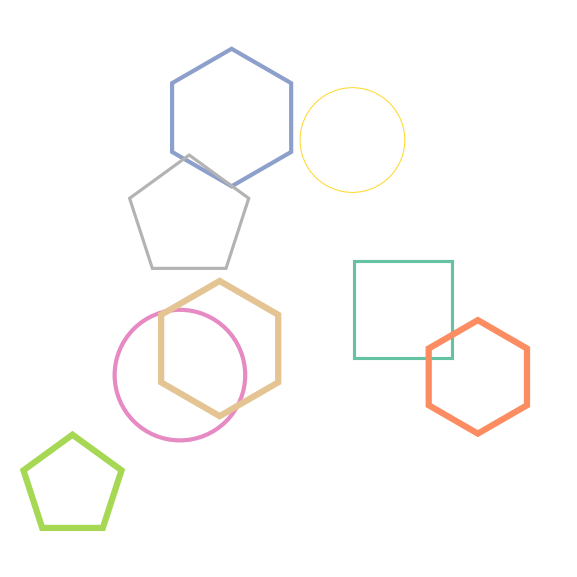[{"shape": "square", "thickness": 1.5, "radius": 0.42, "center": [0.699, 0.463]}, {"shape": "hexagon", "thickness": 3, "radius": 0.49, "center": [0.827, 0.347]}, {"shape": "hexagon", "thickness": 2, "radius": 0.6, "center": [0.401, 0.796]}, {"shape": "circle", "thickness": 2, "radius": 0.57, "center": [0.312, 0.35]}, {"shape": "pentagon", "thickness": 3, "radius": 0.45, "center": [0.126, 0.157]}, {"shape": "circle", "thickness": 0.5, "radius": 0.45, "center": [0.61, 0.757]}, {"shape": "hexagon", "thickness": 3, "radius": 0.59, "center": [0.38, 0.396]}, {"shape": "pentagon", "thickness": 1.5, "radius": 0.54, "center": [0.328, 0.622]}]